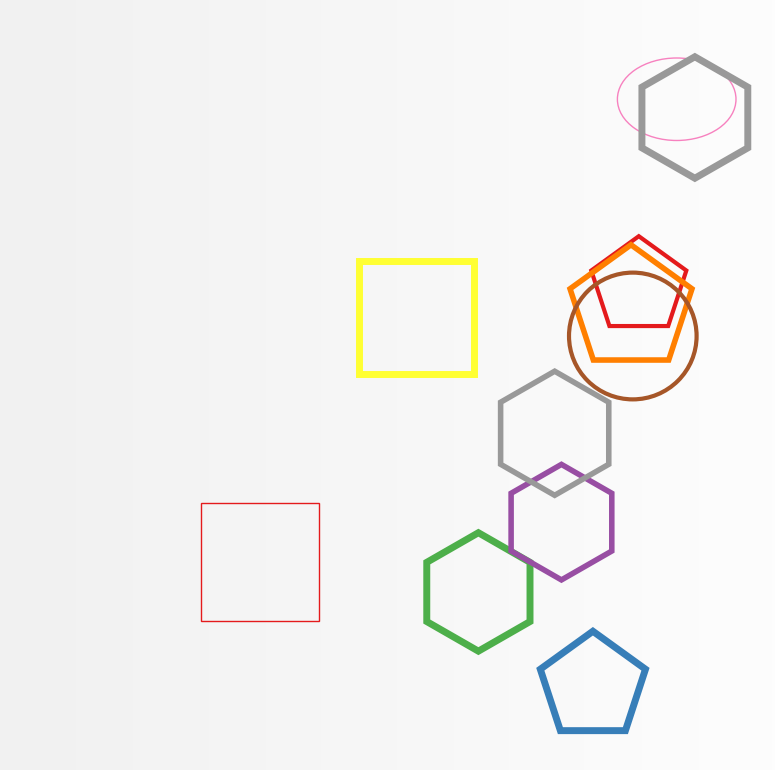[{"shape": "pentagon", "thickness": 1.5, "radius": 0.32, "center": [0.824, 0.629]}, {"shape": "square", "thickness": 0.5, "radius": 0.38, "center": [0.336, 0.27]}, {"shape": "pentagon", "thickness": 2.5, "radius": 0.36, "center": [0.765, 0.109]}, {"shape": "hexagon", "thickness": 2.5, "radius": 0.38, "center": [0.617, 0.231]}, {"shape": "hexagon", "thickness": 2, "radius": 0.38, "center": [0.724, 0.322]}, {"shape": "pentagon", "thickness": 2, "radius": 0.41, "center": [0.814, 0.599]}, {"shape": "square", "thickness": 2.5, "radius": 0.37, "center": [0.538, 0.588]}, {"shape": "circle", "thickness": 1.5, "radius": 0.41, "center": [0.817, 0.564]}, {"shape": "oval", "thickness": 0.5, "radius": 0.38, "center": [0.873, 0.871]}, {"shape": "hexagon", "thickness": 2, "radius": 0.4, "center": [0.716, 0.437]}, {"shape": "hexagon", "thickness": 2.5, "radius": 0.39, "center": [0.897, 0.847]}]